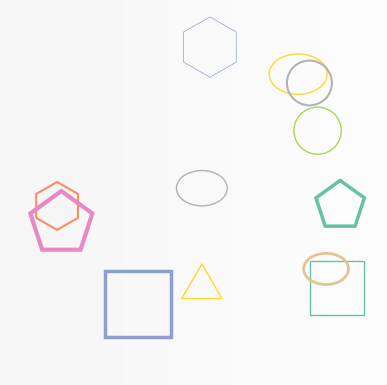[{"shape": "square", "thickness": 1, "radius": 0.35, "center": [0.87, 0.252]}, {"shape": "pentagon", "thickness": 2.5, "radius": 0.33, "center": [0.878, 0.466]}, {"shape": "hexagon", "thickness": 1.5, "radius": 0.31, "center": [0.147, 0.465]}, {"shape": "hexagon", "thickness": 0.5, "radius": 0.39, "center": [0.542, 0.878]}, {"shape": "square", "thickness": 2.5, "radius": 0.43, "center": [0.356, 0.21]}, {"shape": "pentagon", "thickness": 3, "radius": 0.42, "center": [0.158, 0.42]}, {"shape": "circle", "thickness": 1, "radius": 0.31, "center": [0.82, 0.661]}, {"shape": "triangle", "thickness": 1, "radius": 0.3, "center": [0.521, 0.254]}, {"shape": "oval", "thickness": 1, "radius": 0.37, "center": [0.769, 0.807]}, {"shape": "oval", "thickness": 2, "radius": 0.29, "center": [0.841, 0.301]}, {"shape": "oval", "thickness": 1, "radius": 0.33, "center": [0.521, 0.511]}, {"shape": "circle", "thickness": 1.5, "radius": 0.29, "center": [0.799, 0.784]}]